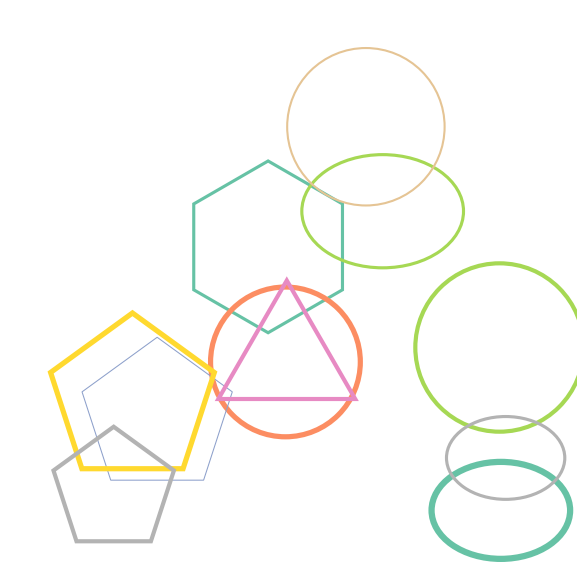[{"shape": "hexagon", "thickness": 1.5, "radius": 0.74, "center": [0.464, 0.572]}, {"shape": "oval", "thickness": 3, "radius": 0.6, "center": [0.867, 0.115]}, {"shape": "circle", "thickness": 2.5, "radius": 0.65, "center": [0.494, 0.372]}, {"shape": "pentagon", "thickness": 0.5, "radius": 0.68, "center": [0.272, 0.278]}, {"shape": "triangle", "thickness": 2, "radius": 0.68, "center": [0.497, 0.377]}, {"shape": "oval", "thickness": 1.5, "radius": 0.7, "center": [0.663, 0.633]}, {"shape": "circle", "thickness": 2, "radius": 0.73, "center": [0.865, 0.397]}, {"shape": "pentagon", "thickness": 2.5, "radius": 0.75, "center": [0.229, 0.308]}, {"shape": "circle", "thickness": 1, "radius": 0.68, "center": [0.634, 0.78]}, {"shape": "oval", "thickness": 1.5, "radius": 0.51, "center": [0.876, 0.206]}, {"shape": "pentagon", "thickness": 2, "radius": 0.55, "center": [0.197, 0.151]}]